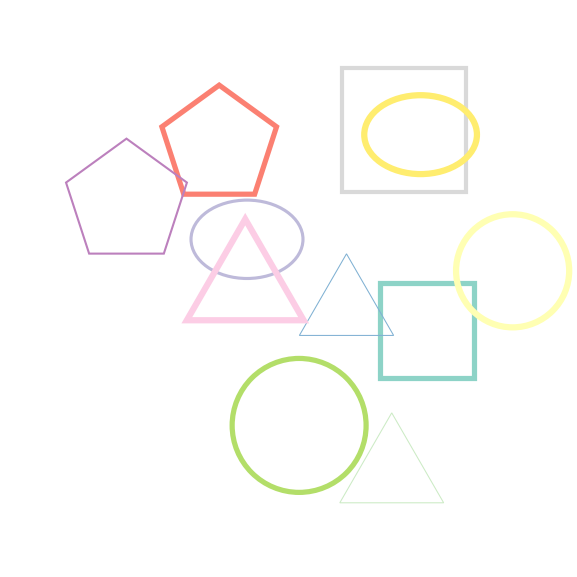[{"shape": "square", "thickness": 2.5, "radius": 0.41, "center": [0.739, 0.427]}, {"shape": "circle", "thickness": 3, "radius": 0.49, "center": [0.888, 0.53]}, {"shape": "oval", "thickness": 1.5, "radius": 0.48, "center": [0.428, 0.585]}, {"shape": "pentagon", "thickness": 2.5, "radius": 0.52, "center": [0.38, 0.747]}, {"shape": "triangle", "thickness": 0.5, "radius": 0.47, "center": [0.6, 0.465]}, {"shape": "circle", "thickness": 2.5, "radius": 0.58, "center": [0.518, 0.262]}, {"shape": "triangle", "thickness": 3, "radius": 0.58, "center": [0.425, 0.503]}, {"shape": "square", "thickness": 2, "radius": 0.54, "center": [0.7, 0.774]}, {"shape": "pentagon", "thickness": 1, "radius": 0.55, "center": [0.219, 0.649]}, {"shape": "triangle", "thickness": 0.5, "radius": 0.52, "center": [0.678, 0.18]}, {"shape": "oval", "thickness": 3, "radius": 0.49, "center": [0.728, 0.766]}]